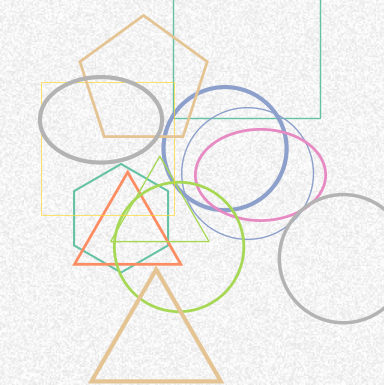[{"shape": "hexagon", "thickness": 1.5, "radius": 0.7, "center": [0.314, 0.433]}, {"shape": "square", "thickness": 1, "radius": 0.95, "center": [0.641, 0.885]}, {"shape": "triangle", "thickness": 2, "radius": 0.8, "center": [0.332, 0.393]}, {"shape": "circle", "thickness": 3, "radius": 0.8, "center": [0.585, 0.614]}, {"shape": "circle", "thickness": 1, "radius": 0.86, "center": [0.643, 0.549]}, {"shape": "oval", "thickness": 2, "radius": 0.85, "center": [0.677, 0.546]}, {"shape": "circle", "thickness": 2, "radius": 0.84, "center": [0.465, 0.359]}, {"shape": "triangle", "thickness": 1, "radius": 0.74, "center": [0.415, 0.446]}, {"shape": "square", "thickness": 0.5, "radius": 0.86, "center": [0.279, 0.614]}, {"shape": "triangle", "thickness": 3, "radius": 0.97, "center": [0.406, 0.106]}, {"shape": "pentagon", "thickness": 2, "radius": 0.87, "center": [0.373, 0.786]}, {"shape": "oval", "thickness": 3, "radius": 0.79, "center": [0.262, 0.689]}, {"shape": "circle", "thickness": 2.5, "radius": 0.83, "center": [0.892, 0.328]}]